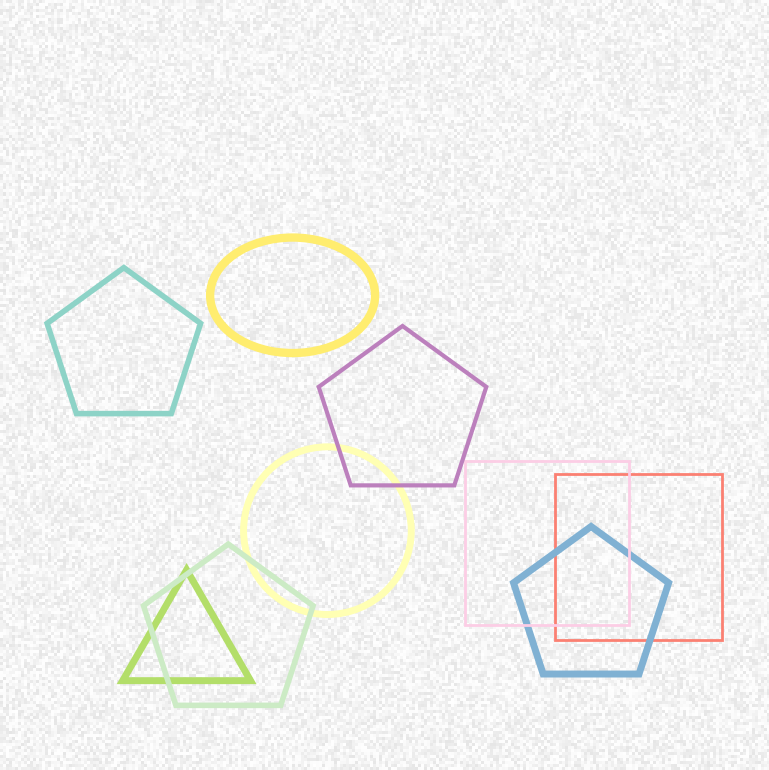[{"shape": "pentagon", "thickness": 2, "radius": 0.52, "center": [0.161, 0.548]}, {"shape": "circle", "thickness": 2.5, "radius": 0.54, "center": [0.425, 0.311]}, {"shape": "square", "thickness": 1, "radius": 0.54, "center": [0.829, 0.276]}, {"shape": "pentagon", "thickness": 2.5, "radius": 0.53, "center": [0.768, 0.21]}, {"shape": "triangle", "thickness": 2.5, "radius": 0.48, "center": [0.242, 0.164]}, {"shape": "square", "thickness": 1, "radius": 0.53, "center": [0.71, 0.295]}, {"shape": "pentagon", "thickness": 1.5, "radius": 0.57, "center": [0.523, 0.462]}, {"shape": "pentagon", "thickness": 2, "radius": 0.58, "center": [0.296, 0.178]}, {"shape": "oval", "thickness": 3, "radius": 0.54, "center": [0.38, 0.617]}]